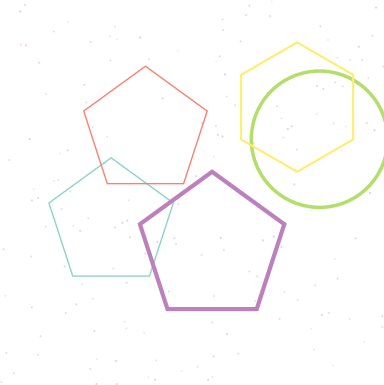[{"shape": "pentagon", "thickness": 1, "radius": 0.85, "center": [0.289, 0.42]}, {"shape": "pentagon", "thickness": 1, "radius": 0.84, "center": [0.378, 0.659]}, {"shape": "circle", "thickness": 2.5, "radius": 0.89, "center": [0.83, 0.638]}, {"shape": "pentagon", "thickness": 3, "radius": 0.99, "center": [0.551, 0.357]}, {"shape": "hexagon", "thickness": 1.5, "radius": 0.84, "center": [0.772, 0.722]}]